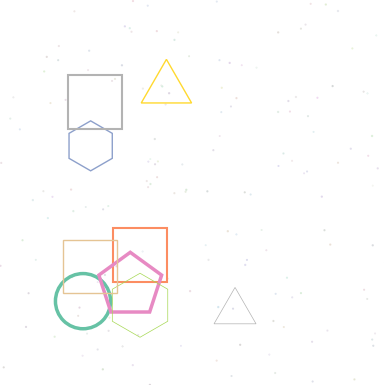[{"shape": "circle", "thickness": 2.5, "radius": 0.36, "center": [0.216, 0.218]}, {"shape": "square", "thickness": 1.5, "radius": 0.35, "center": [0.364, 0.337]}, {"shape": "hexagon", "thickness": 1, "radius": 0.32, "center": [0.235, 0.621]}, {"shape": "pentagon", "thickness": 2.5, "radius": 0.43, "center": [0.338, 0.259]}, {"shape": "hexagon", "thickness": 0.5, "radius": 0.42, "center": [0.364, 0.207]}, {"shape": "triangle", "thickness": 1, "radius": 0.38, "center": [0.432, 0.77]}, {"shape": "square", "thickness": 1, "radius": 0.35, "center": [0.234, 0.307]}, {"shape": "square", "thickness": 1.5, "radius": 0.35, "center": [0.246, 0.736]}, {"shape": "triangle", "thickness": 0.5, "radius": 0.32, "center": [0.61, 0.19]}]